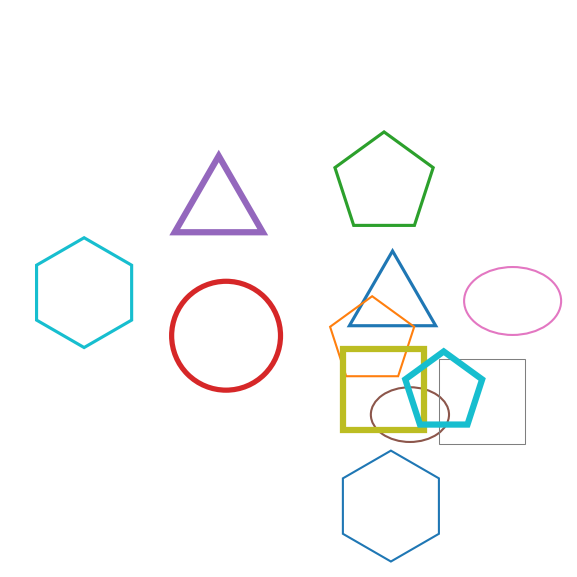[{"shape": "hexagon", "thickness": 1, "radius": 0.48, "center": [0.677, 0.123]}, {"shape": "triangle", "thickness": 1.5, "radius": 0.43, "center": [0.68, 0.478]}, {"shape": "pentagon", "thickness": 1, "radius": 0.38, "center": [0.644, 0.41]}, {"shape": "pentagon", "thickness": 1.5, "radius": 0.45, "center": [0.665, 0.681]}, {"shape": "circle", "thickness": 2.5, "radius": 0.47, "center": [0.391, 0.418]}, {"shape": "triangle", "thickness": 3, "radius": 0.44, "center": [0.379, 0.641]}, {"shape": "oval", "thickness": 1, "radius": 0.34, "center": [0.71, 0.281]}, {"shape": "oval", "thickness": 1, "radius": 0.42, "center": [0.888, 0.478]}, {"shape": "square", "thickness": 0.5, "radius": 0.37, "center": [0.834, 0.304]}, {"shape": "square", "thickness": 3, "radius": 0.35, "center": [0.664, 0.325]}, {"shape": "pentagon", "thickness": 3, "radius": 0.35, "center": [0.768, 0.321]}, {"shape": "hexagon", "thickness": 1.5, "radius": 0.48, "center": [0.146, 0.492]}]